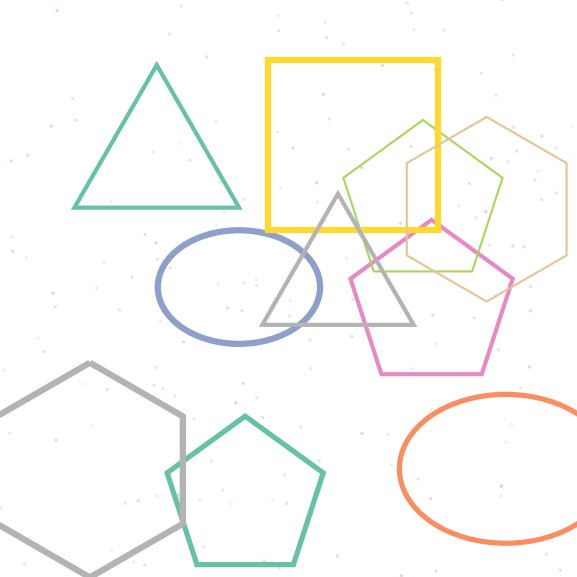[{"shape": "triangle", "thickness": 2, "radius": 0.82, "center": [0.271, 0.722]}, {"shape": "pentagon", "thickness": 2.5, "radius": 0.71, "center": [0.425, 0.136]}, {"shape": "oval", "thickness": 2.5, "radius": 0.92, "center": [0.876, 0.187]}, {"shape": "oval", "thickness": 3, "radius": 0.7, "center": [0.414, 0.502]}, {"shape": "pentagon", "thickness": 2, "radius": 0.74, "center": [0.747, 0.471]}, {"shape": "pentagon", "thickness": 1, "radius": 0.72, "center": [0.732, 0.646]}, {"shape": "square", "thickness": 3, "radius": 0.74, "center": [0.611, 0.748]}, {"shape": "hexagon", "thickness": 1, "radius": 0.8, "center": [0.843, 0.637]}, {"shape": "hexagon", "thickness": 3, "radius": 0.93, "center": [0.156, 0.185]}, {"shape": "triangle", "thickness": 2, "radius": 0.76, "center": [0.585, 0.512]}]